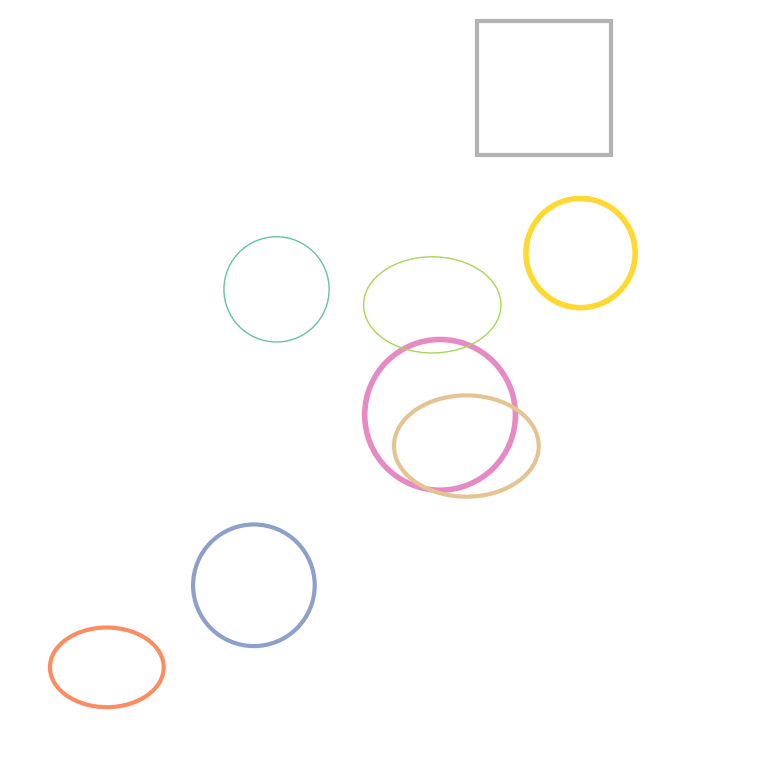[{"shape": "circle", "thickness": 0.5, "radius": 0.34, "center": [0.359, 0.624]}, {"shape": "oval", "thickness": 1.5, "radius": 0.37, "center": [0.139, 0.133]}, {"shape": "circle", "thickness": 1.5, "radius": 0.39, "center": [0.33, 0.24]}, {"shape": "circle", "thickness": 2, "radius": 0.49, "center": [0.572, 0.461]}, {"shape": "oval", "thickness": 0.5, "radius": 0.45, "center": [0.561, 0.604]}, {"shape": "circle", "thickness": 2, "radius": 0.35, "center": [0.754, 0.671]}, {"shape": "oval", "thickness": 1.5, "radius": 0.47, "center": [0.606, 0.421]}, {"shape": "square", "thickness": 1.5, "radius": 0.43, "center": [0.707, 0.885]}]